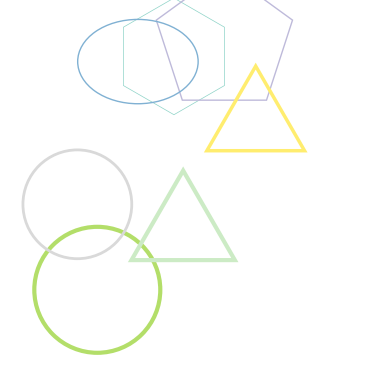[{"shape": "hexagon", "thickness": 0.5, "radius": 0.76, "center": [0.452, 0.854]}, {"shape": "pentagon", "thickness": 1, "radius": 0.93, "center": [0.583, 0.89]}, {"shape": "oval", "thickness": 1, "radius": 0.78, "center": [0.358, 0.84]}, {"shape": "circle", "thickness": 3, "radius": 0.82, "center": [0.253, 0.247]}, {"shape": "circle", "thickness": 2, "radius": 0.71, "center": [0.201, 0.469]}, {"shape": "triangle", "thickness": 3, "radius": 0.78, "center": [0.476, 0.402]}, {"shape": "triangle", "thickness": 2.5, "radius": 0.73, "center": [0.664, 0.682]}]